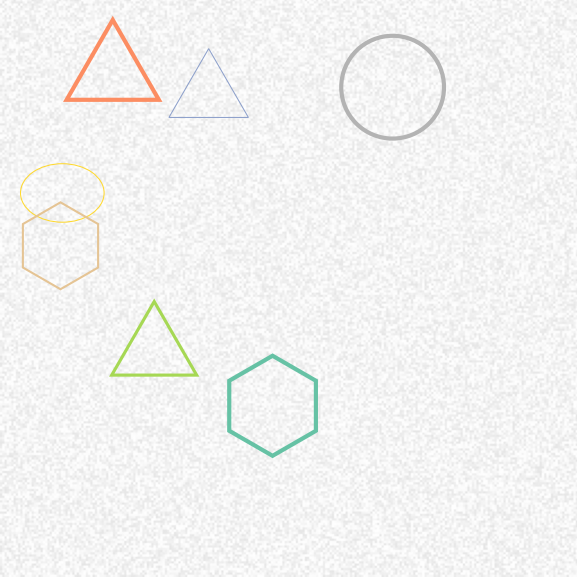[{"shape": "hexagon", "thickness": 2, "radius": 0.43, "center": [0.472, 0.296]}, {"shape": "triangle", "thickness": 2, "radius": 0.46, "center": [0.195, 0.872]}, {"shape": "triangle", "thickness": 0.5, "radius": 0.4, "center": [0.361, 0.835]}, {"shape": "triangle", "thickness": 1.5, "radius": 0.42, "center": [0.267, 0.392]}, {"shape": "oval", "thickness": 0.5, "radius": 0.36, "center": [0.108, 0.665]}, {"shape": "hexagon", "thickness": 1, "radius": 0.38, "center": [0.105, 0.574]}, {"shape": "circle", "thickness": 2, "radius": 0.45, "center": [0.68, 0.848]}]